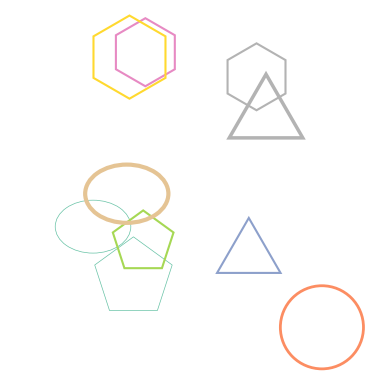[{"shape": "oval", "thickness": 0.5, "radius": 0.49, "center": [0.242, 0.411]}, {"shape": "pentagon", "thickness": 0.5, "radius": 0.53, "center": [0.347, 0.279]}, {"shape": "circle", "thickness": 2, "radius": 0.54, "center": [0.836, 0.15]}, {"shape": "triangle", "thickness": 1.5, "radius": 0.48, "center": [0.646, 0.339]}, {"shape": "hexagon", "thickness": 1.5, "radius": 0.44, "center": [0.378, 0.864]}, {"shape": "pentagon", "thickness": 1.5, "radius": 0.41, "center": [0.372, 0.371]}, {"shape": "hexagon", "thickness": 1.5, "radius": 0.54, "center": [0.336, 0.852]}, {"shape": "oval", "thickness": 3, "radius": 0.54, "center": [0.329, 0.497]}, {"shape": "hexagon", "thickness": 1.5, "radius": 0.43, "center": [0.666, 0.801]}, {"shape": "triangle", "thickness": 2.5, "radius": 0.55, "center": [0.691, 0.697]}]